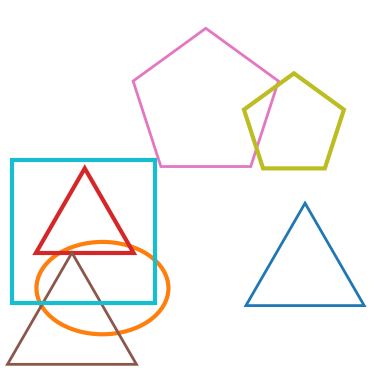[{"shape": "triangle", "thickness": 2, "radius": 0.89, "center": [0.792, 0.295]}, {"shape": "oval", "thickness": 3, "radius": 0.86, "center": [0.266, 0.252]}, {"shape": "triangle", "thickness": 3, "radius": 0.73, "center": [0.22, 0.416]}, {"shape": "triangle", "thickness": 2, "radius": 0.97, "center": [0.187, 0.15]}, {"shape": "pentagon", "thickness": 2, "radius": 0.99, "center": [0.535, 0.728]}, {"shape": "pentagon", "thickness": 3, "radius": 0.68, "center": [0.763, 0.673]}, {"shape": "square", "thickness": 3, "radius": 0.93, "center": [0.217, 0.398]}]